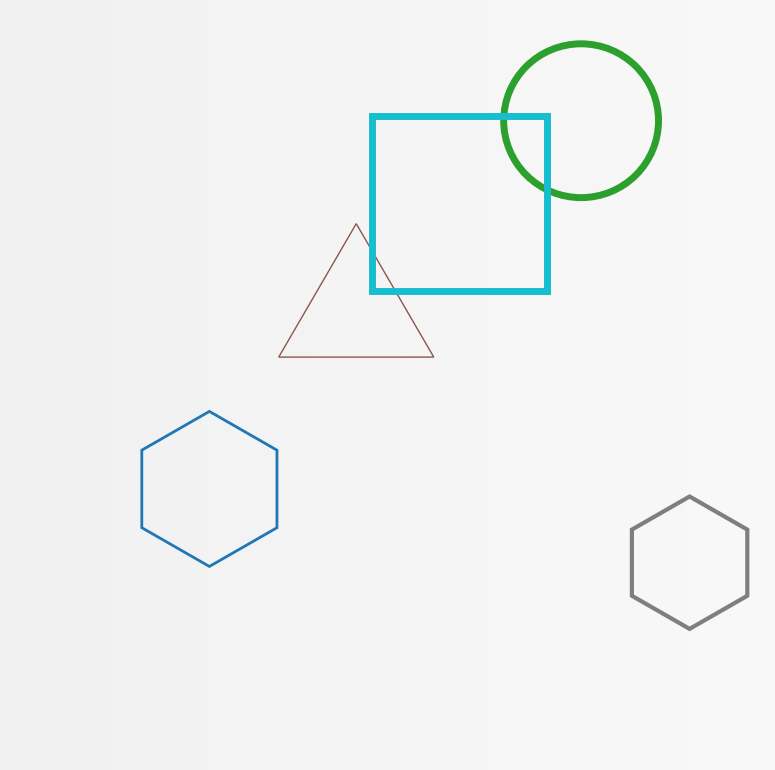[{"shape": "hexagon", "thickness": 1, "radius": 0.5, "center": [0.27, 0.365]}, {"shape": "circle", "thickness": 2.5, "radius": 0.5, "center": [0.75, 0.843]}, {"shape": "triangle", "thickness": 0.5, "radius": 0.58, "center": [0.46, 0.594]}, {"shape": "hexagon", "thickness": 1.5, "radius": 0.43, "center": [0.89, 0.269]}, {"shape": "square", "thickness": 2.5, "radius": 0.57, "center": [0.593, 0.736]}]